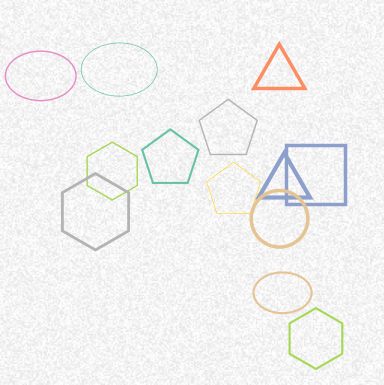[{"shape": "pentagon", "thickness": 1.5, "radius": 0.38, "center": [0.442, 0.587]}, {"shape": "oval", "thickness": 0.5, "radius": 0.49, "center": [0.31, 0.819]}, {"shape": "triangle", "thickness": 2.5, "radius": 0.38, "center": [0.725, 0.809]}, {"shape": "square", "thickness": 2.5, "radius": 0.38, "center": [0.821, 0.546]}, {"shape": "triangle", "thickness": 3, "radius": 0.39, "center": [0.738, 0.526]}, {"shape": "oval", "thickness": 1, "radius": 0.46, "center": [0.106, 0.803]}, {"shape": "hexagon", "thickness": 1.5, "radius": 0.4, "center": [0.821, 0.121]}, {"shape": "hexagon", "thickness": 1, "radius": 0.38, "center": [0.291, 0.556]}, {"shape": "pentagon", "thickness": 0.5, "radius": 0.37, "center": [0.607, 0.505]}, {"shape": "oval", "thickness": 1.5, "radius": 0.38, "center": [0.734, 0.239]}, {"shape": "circle", "thickness": 2.5, "radius": 0.37, "center": [0.726, 0.432]}, {"shape": "hexagon", "thickness": 2, "radius": 0.5, "center": [0.248, 0.45]}, {"shape": "pentagon", "thickness": 1, "radius": 0.4, "center": [0.593, 0.663]}]